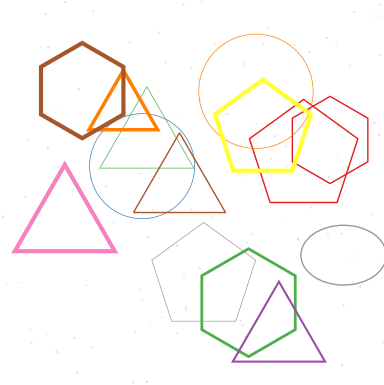[{"shape": "hexagon", "thickness": 1, "radius": 0.57, "center": [0.857, 0.636]}, {"shape": "pentagon", "thickness": 1, "radius": 0.74, "center": [0.789, 0.594]}, {"shape": "circle", "thickness": 0.5, "radius": 0.68, "center": [0.369, 0.568]}, {"shape": "triangle", "thickness": 0.5, "radius": 0.7, "center": [0.381, 0.634]}, {"shape": "hexagon", "thickness": 2, "radius": 0.7, "center": [0.646, 0.214]}, {"shape": "triangle", "thickness": 1.5, "radius": 0.69, "center": [0.725, 0.13]}, {"shape": "triangle", "thickness": 2.5, "radius": 0.52, "center": [0.32, 0.714]}, {"shape": "circle", "thickness": 0.5, "radius": 0.74, "center": [0.665, 0.763]}, {"shape": "pentagon", "thickness": 3, "radius": 0.65, "center": [0.683, 0.662]}, {"shape": "triangle", "thickness": 1, "radius": 0.69, "center": [0.466, 0.517]}, {"shape": "hexagon", "thickness": 3, "radius": 0.62, "center": [0.214, 0.765]}, {"shape": "triangle", "thickness": 3, "radius": 0.75, "center": [0.168, 0.422]}, {"shape": "pentagon", "thickness": 0.5, "radius": 0.71, "center": [0.529, 0.28]}, {"shape": "oval", "thickness": 1, "radius": 0.55, "center": [0.892, 0.337]}]